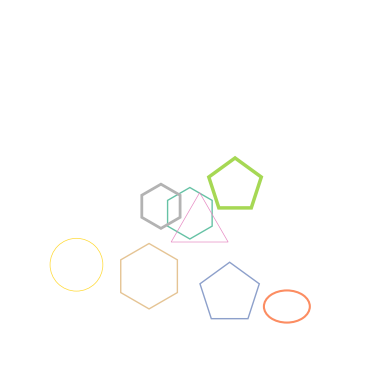[{"shape": "hexagon", "thickness": 1, "radius": 0.33, "center": [0.493, 0.446]}, {"shape": "oval", "thickness": 1.5, "radius": 0.3, "center": [0.745, 0.204]}, {"shape": "pentagon", "thickness": 1, "radius": 0.4, "center": [0.596, 0.238]}, {"shape": "triangle", "thickness": 0.5, "radius": 0.43, "center": [0.519, 0.414]}, {"shape": "pentagon", "thickness": 2.5, "radius": 0.36, "center": [0.611, 0.518]}, {"shape": "circle", "thickness": 0.5, "radius": 0.34, "center": [0.199, 0.312]}, {"shape": "hexagon", "thickness": 1, "radius": 0.42, "center": [0.387, 0.283]}, {"shape": "hexagon", "thickness": 2, "radius": 0.29, "center": [0.418, 0.464]}]